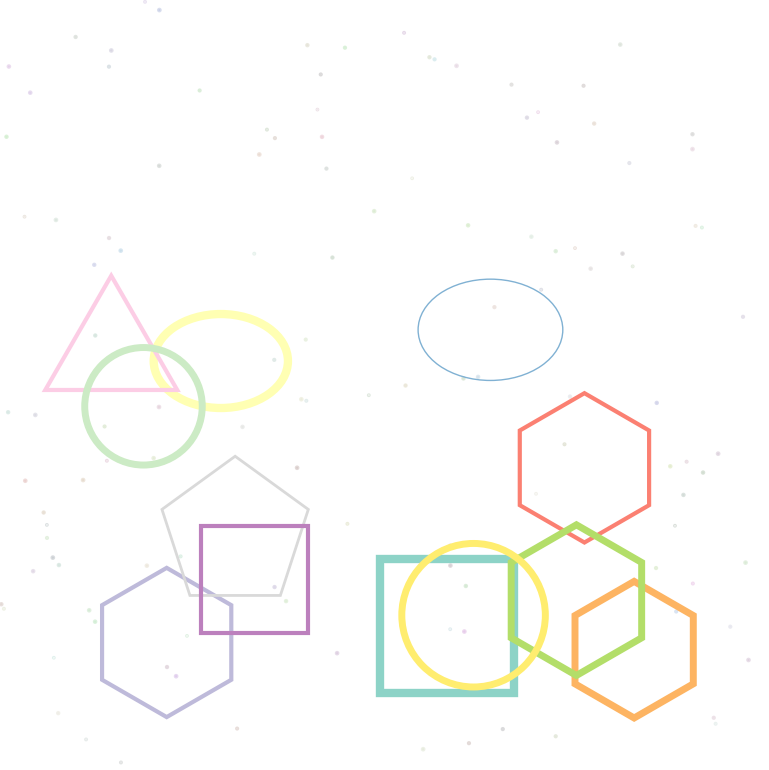[{"shape": "square", "thickness": 3, "radius": 0.44, "center": [0.581, 0.187]}, {"shape": "oval", "thickness": 3, "radius": 0.44, "center": [0.287, 0.531]}, {"shape": "hexagon", "thickness": 1.5, "radius": 0.48, "center": [0.216, 0.166]}, {"shape": "hexagon", "thickness": 1.5, "radius": 0.48, "center": [0.759, 0.392]}, {"shape": "oval", "thickness": 0.5, "radius": 0.47, "center": [0.637, 0.572]}, {"shape": "hexagon", "thickness": 2.5, "radius": 0.44, "center": [0.824, 0.156]}, {"shape": "hexagon", "thickness": 2.5, "radius": 0.49, "center": [0.749, 0.221]}, {"shape": "triangle", "thickness": 1.5, "radius": 0.49, "center": [0.144, 0.543]}, {"shape": "pentagon", "thickness": 1, "radius": 0.5, "center": [0.305, 0.308]}, {"shape": "square", "thickness": 1.5, "radius": 0.35, "center": [0.331, 0.248]}, {"shape": "circle", "thickness": 2.5, "radius": 0.38, "center": [0.186, 0.472]}, {"shape": "circle", "thickness": 2.5, "radius": 0.47, "center": [0.615, 0.201]}]